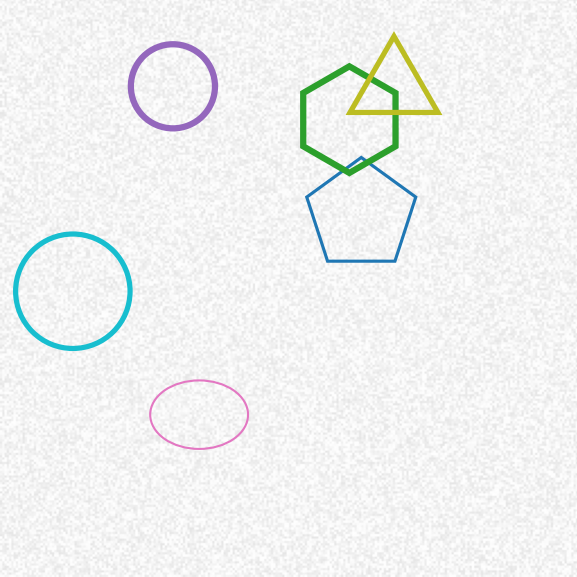[{"shape": "pentagon", "thickness": 1.5, "radius": 0.5, "center": [0.626, 0.627]}, {"shape": "hexagon", "thickness": 3, "radius": 0.46, "center": [0.605, 0.792]}, {"shape": "circle", "thickness": 3, "radius": 0.36, "center": [0.299, 0.85]}, {"shape": "oval", "thickness": 1, "radius": 0.42, "center": [0.345, 0.281]}, {"shape": "triangle", "thickness": 2.5, "radius": 0.44, "center": [0.682, 0.848]}, {"shape": "circle", "thickness": 2.5, "radius": 0.5, "center": [0.126, 0.495]}]